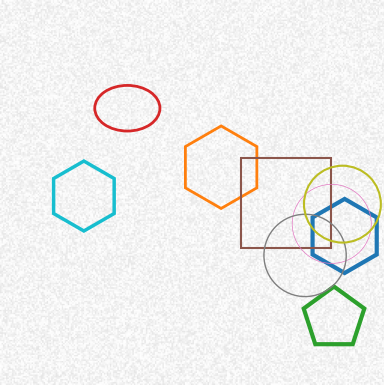[{"shape": "hexagon", "thickness": 3, "radius": 0.48, "center": [0.895, 0.387]}, {"shape": "hexagon", "thickness": 2, "radius": 0.54, "center": [0.574, 0.566]}, {"shape": "pentagon", "thickness": 3, "radius": 0.41, "center": [0.868, 0.173]}, {"shape": "oval", "thickness": 2, "radius": 0.42, "center": [0.331, 0.719]}, {"shape": "square", "thickness": 1.5, "radius": 0.59, "center": [0.743, 0.473]}, {"shape": "circle", "thickness": 0.5, "radius": 0.51, "center": [0.862, 0.419]}, {"shape": "circle", "thickness": 1, "radius": 0.53, "center": [0.792, 0.337]}, {"shape": "circle", "thickness": 1.5, "radius": 0.5, "center": [0.889, 0.47]}, {"shape": "hexagon", "thickness": 2.5, "radius": 0.45, "center": [0.218, 0.491]}]